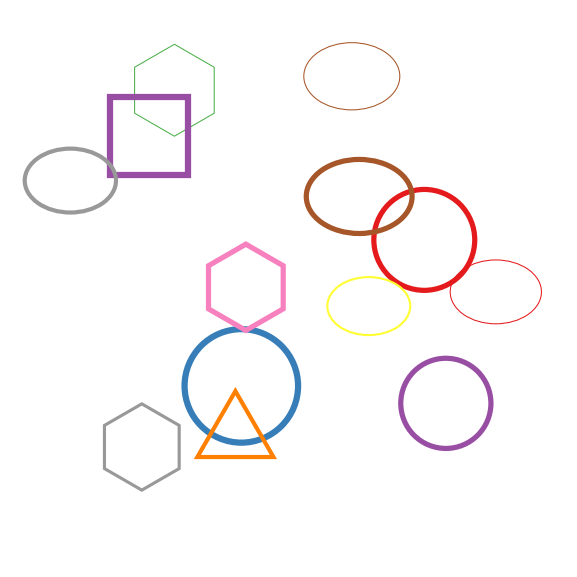[{"shape": "oval", "thickness": 0.5, "radius": 0.4, "center": [0.859, 0.494]}, {"shape": "circle", "thickness": 2.5, "radius": 0.44, "center": [0.735, 0.584]}, {"shape": "circle", "thickness": 3, "radius": 0.49, "center": [0.418, 0.331]}, {"shape": "hexagon", "thickness": 0.5, "radius": 0.4, "center": [0.302, 0.843]}, {"shape": "square", "thickness": 3, "radius": 0.34, "center": [0.258, 0.764]}, {"shape": "circle", "thickness": 2.5, "radius": 0.39, "center": [0.772, 0.301]}, {"shape": "triangle", "thickness": 2, "radius": 0.38, "center": [0.408, 0.246]}, {"shape": "oval", "thickness": 1, "radius": 0.36, "center": [0.639, 0.469]}, {"shape": "oval", "thickness": 0.5, "radius": 0.42, "center": [0.609, 0.867]}, {"shape": "oval", "thickness": 2.5, "radius": 0.46, "center": [0.622, 0.659]}, {"shape": "hexagon", "thickness": 2.5, "radius": 0.37, "center": [0.426, 0.502]}, {"shape": "hexagon", "thickness": 1.5, "radius": 0.37, "center": [0.246, 0.225]}, {"shape": "oval", "thickness": 2, "radius": 0.4, "center": [0.122, 0.686]}]